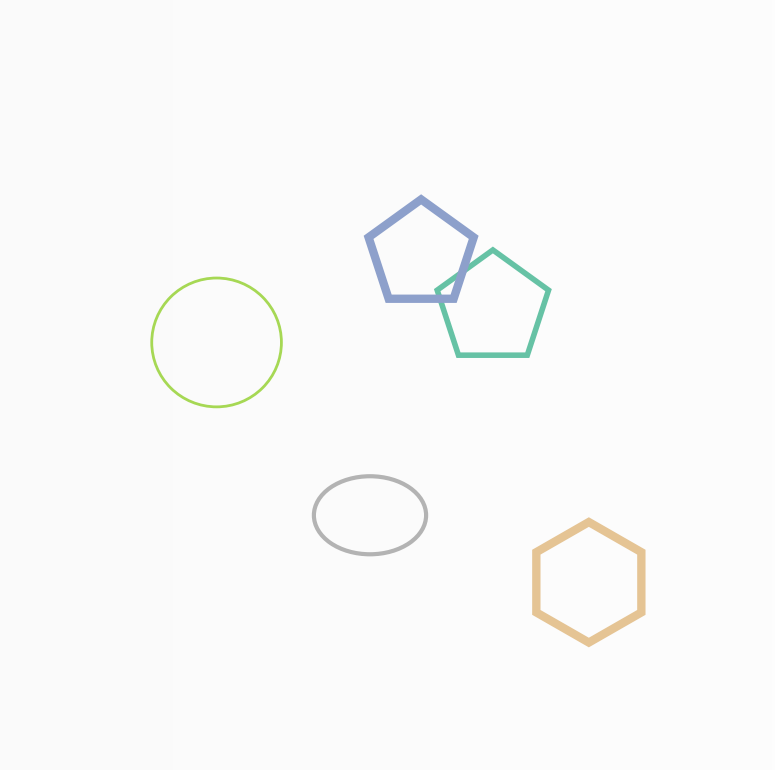[{"shape": "pentagon", "thickness": 2, "radius": 0.38, "center": [0.636, 0.6]}, {"shape": "pentagon", "thickness": 3, "radius": 0.36, "center": [0.543, 0.67]}, {"shape": "circle", "thickness": 1, "radius": 0.42, "center": [0.279, 0.555]}, {"shape": "hexagon", "thickness": 3, "radius": 0.39, "center": [0.76, 0.244]}, {"shape": "oval", "thickness": 1.5, "radius": 0.36, "center": [0.477, 0.331]}]